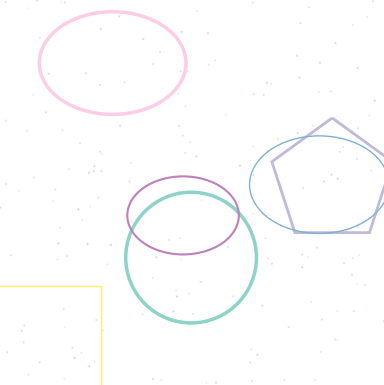[{"shape": "circle", "thickness": 2.5, "radius": 0.85, "center": [0.496, 0.331]}, {"shape": "pentagon", "thickness": 2, "radius": 0.82, "center": [0.863, 0.529]}, {"shape": "oval", "thickness": 1, "radius": 0.9, "center": [0.829, 0.52]}, {"shape": "oval", "thickness": 2.5, "radius": 0.95, "center": [0.293, 0.836]}, {"shape": "oval", "thickness": 1.5, "radius": 0.72, "center": [0.476, 0.44]}, {"shape": "square", "thickness": 1, "radius": 0.75, "center": [0.113, 0.107]}]